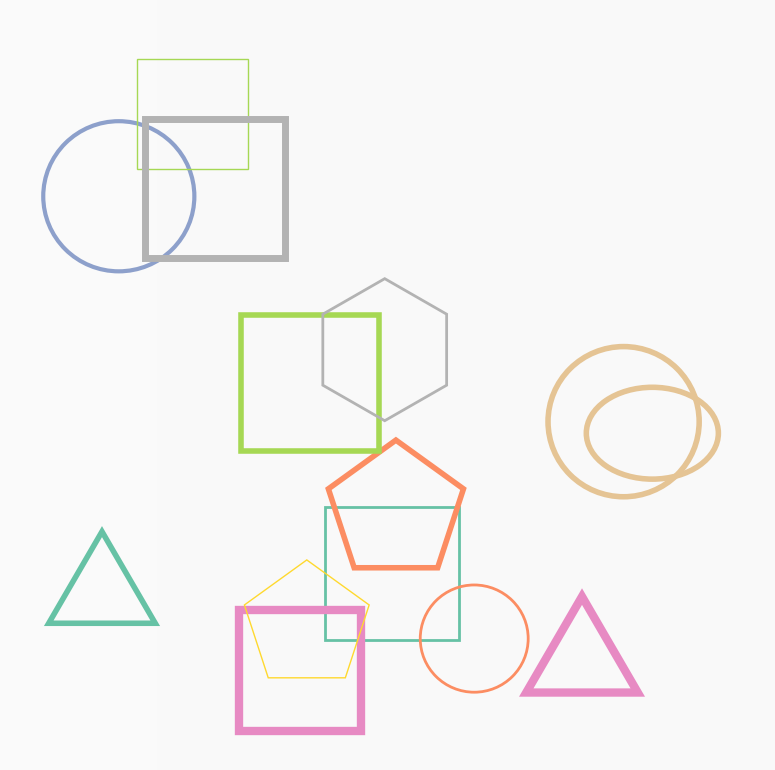[{"shape": "square", "thickness": 1, "radius": 0.43, "center": [0.506, 0.256]}, {"shape": "triangle", "thickness": 2, "radius": 0.4, "center": [0.132, 0.23]}, {"shape": "pentagon", "thickness": 2, "radius": 0.46, "center": [0.511, 0.337]}, {"shape": "circle", "thickness": 1, "radius": 0.35, "center": [0.612, 0.171]}, {"shape": "circle", "thickness": 1.5, "radius": 0.49, "center": [0.153, 0.745]}, {"shape": "square", "thickness": 3, "radius": 0.39, "center": [0.387, 0.13]}, {"shape": "triangle", "thickness": 3, "radius": 0.42, "center": [0.751, 0.142]}, {"shape": "square", "thickness": 2, "radius": 0.44, "center": [0.4, 0.503]}, {"shape": "square", "thickness": 0.5, "radius": 0.36, "center": [0.249, 0.852]}, {"shape": "pentagon", "thickness": 0.5, "radius": 0.42, "center": [0.396, 0.188]}, {"shape": "circle", "thickness": 2, "radius": 0.49, "center": [0.805, 0.452]}, {"shape": "oval", "thickness": 2, "radius": 0.43, "center": [0.842, 0.437]}, {"shape": "hexagon", "thickness": 1, "radius": 0.46, "center": [0.496, 0.546]}, {"shape": "square", "thickness": 2.5, "radius": 0.45, "center": [0.278, 0.755]}]